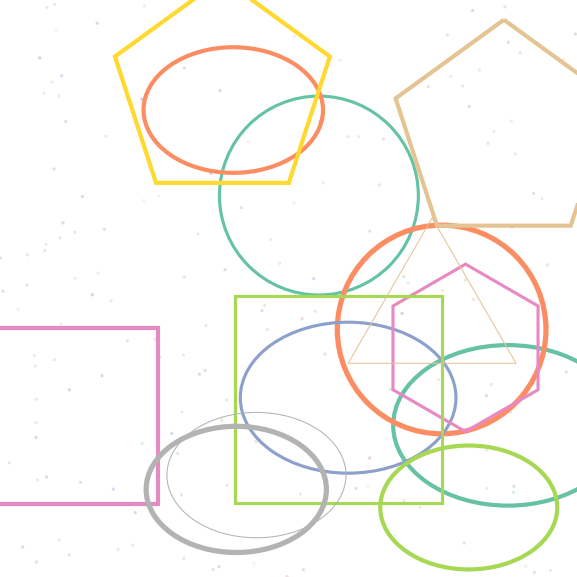[{"shape": "circle", "thickness": 1.5, "radius": 0.86, "center": [0.552, 0.661]}, {"shape": "oval", "thickness": 2, "radius": 0.99, "center": [0.879, 0.263]}, {"shape": "oval", "thickness": 2, "radius": 0.78, "center": [0.404, 0.809]}, {"shape": "circle", "thickness": 2.5, "radius": 0.9, "center": [0.765, 0.429]}, {"shape": "oval", "thickness": 1.5, "radius": 0.93, "center": [0.603, 0.31]}, {"shape": "square", "thickness": 2, "radius": 0.76, "center": [0.121, 0.279]}, {"shape": "hexagon", "thickness": 1.5, "radius": 0.73, "center": [0.806, 0.397]}, {"shape": "oval", "thickness": 2, "radius": 0.77, "center": [0.812, 0.12]}, {"shape": "square", "thickness": 1.5, "radius": 0.9, "center": [0.586, 0.307]}, {"shape": "pentagon", "thickness": 2, "radius": 0.98, "center": [0.385, 0.841]}, {"shape": "triangle", "thickness": 0.5, "radius": 0.84, "center": [0.748, 0.454]}, {"shape": "pentagon", "thickness": 2, "radius": 0.99, "center": [0.872, 0.768]}, {"shape": "oval", "thickness": 0.5, "radius": 0.78, "center": [0.444, 0.176]}, {"shape": "oval", "thickness": 2.5, "radius": 0.78, "center": [0.409, 0.152]}]